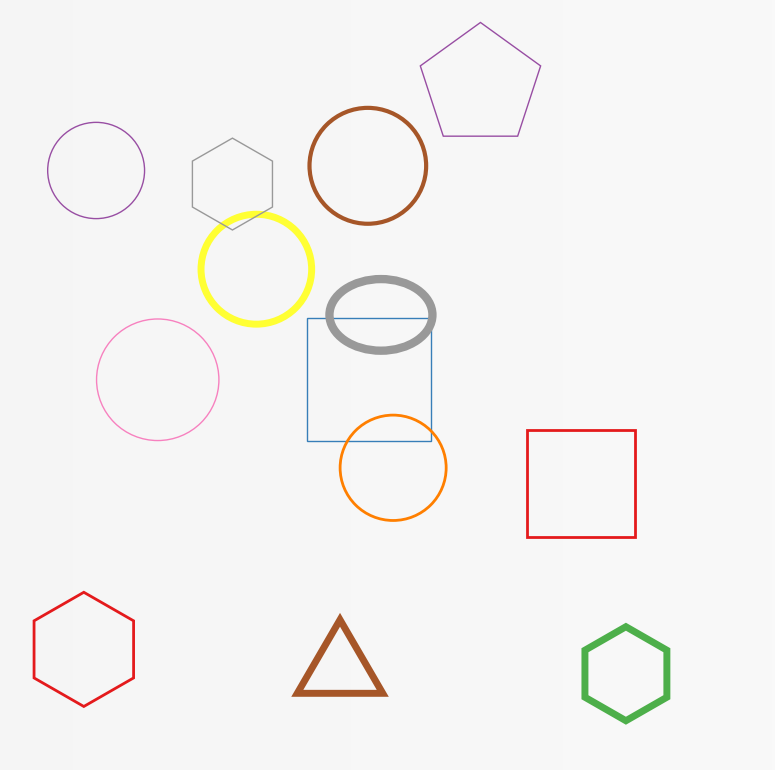[{"shape": "square", "thickness": 1, "radius": 0.35, "center": [0.75, 0.372]}, {"shape": "hexagon", "thickness": 1, "radius": 0.37, "center": [0.108, 0.157]}, {"shape": "square", "thickness": 0.5, "radius": 0.4, "center": [0.476, 0.508]}, {"shape": "hexagon", "thickness": 2.5, "radius": 0.31, "center": [0.808, 0.125]}, {"shape": "circle", "thickness": 0.5, "radius": 0.31, "center": [0.124, 0.779]}, {"shape": "pentagon", "thickness": 0.5, "radius": 0.41, "center": [0.62, 0.889]}, {"shape": "circle", "thickness": 1, "radius": 0.34, "center": [0.507, 0.392]}, {"shape": "circle", "thickness": 2.5, "radius": 0.36, "center": [0.331, 0.65]}, {"shape": "circle", "thickness": 1.5, "radius": 0.38, "center": [0.475, 0.785]}, {"shape": "triangle", "thickness": 2.5, "radius": 0.32, "center": [0.439, 0.131]}, {"shape": "circle", "thickness": 0.5, "radius": 0.39, "center": [0.204, 0.507]}, {"shape": "hexagon", "thickness": 0.5, "radius": 0.3, "center": [0.3, 0.761]}, {"shape": "oval", "thickness": 3, "radius": 0.33, "center": [0.492, 0.591]}]